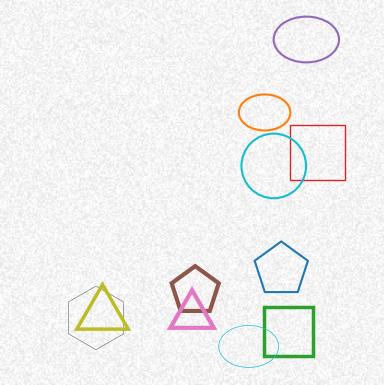[{"shape": "pentagon", "thickness": 1.5, "radius": 0.36, "center": [0.731, 0.3]}, {"shape": "oval", "thickness": 1.5, "radius": 0.33, "center": [0.687, 0.708]}, {"shape": "square", "thickness": 2.5, "radius": 0.32, "center": [0.75, 0.139]}, {"shape": "square", "thickness": 1, "radius": 0.36, "center": [0.825, 0.604]}, {"shape": "oval", "thickness": 1.5, "radius": 0.42, "center": [0.796, 0.897]}, {"shape": "pentagon", "thickness": 3, "radius": 0.32, "center": [0.507, 0.244]}, {"shape": "triangle", "thickness": 3, "radius": 0.33, "center": [0.499, 0.181]}, {"shape": "hexagon", "thickness": 0.5, "radius": 0.41, "center": [0.249, 0.174]}, {"shape": "triangle", "thickness": 2.5, "radius": 0.39, "center": [0.266, 0.184]}, {"shape": "oval", "thickness": 0.5, "radius": 0.39, "center": [0.646, 0.1]}, {"shape": "circle", "thickness": 1.5, "radius": 0.42, "center": [0.711, 0.569]}]